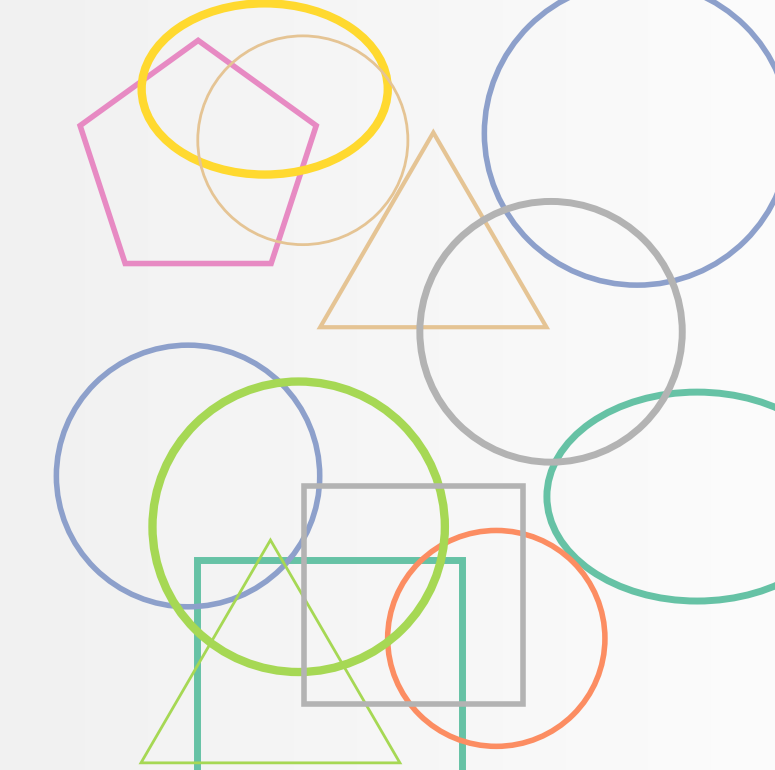[{"shape": "oval", "thickness": 2.5, "radius": 0.97, "center": [0.899, 0.355]}, {"shape": "square", "thickness": 2.5, "radius": 0.86, "center": [0.426, 0.101]}, {"shape": "circle", "thickness": 2, "radius": 0.7, "center": [0.64, 0.171]}, {"shape": "circle", "thickness": 2, "radius": 0.85, "center": [0.243, 0.382]}, {"shape": "circle", "thickness": 2, "radius": 0.99, "center": [0.822, 0.827]}, {"shape": "pentagon", "thickness": 2, "radius": 0.8, "center": [0.256, 0.787]}, {"shape": "triangle", "thickness": 1, "radius": 0.96, "center": [0.349, 0.106]}, {"shape": "circle", "thickness": 3, "radius": 0.94, "center": [0.385, 0.316]}, {"shape": "oval", "thickness": 3, "radius": 0.79, "center": [0.342, 0.884]}, {"shape": "circle", "thickness": 1, "radius": 0.68, "center": [0.391, 0.818]}, {"shape": "triangle", "thickness": 1.5, "radius": 0.84, "center": [0.559, 0.659]}, {"shape": "circle", "thickness": 2.5, "radius": 0.85, "center": [0.711, 0.569]}, {"shape": "square", "thickness": 2, "radius": 0.71, "center": [0.533, 0.227]}]